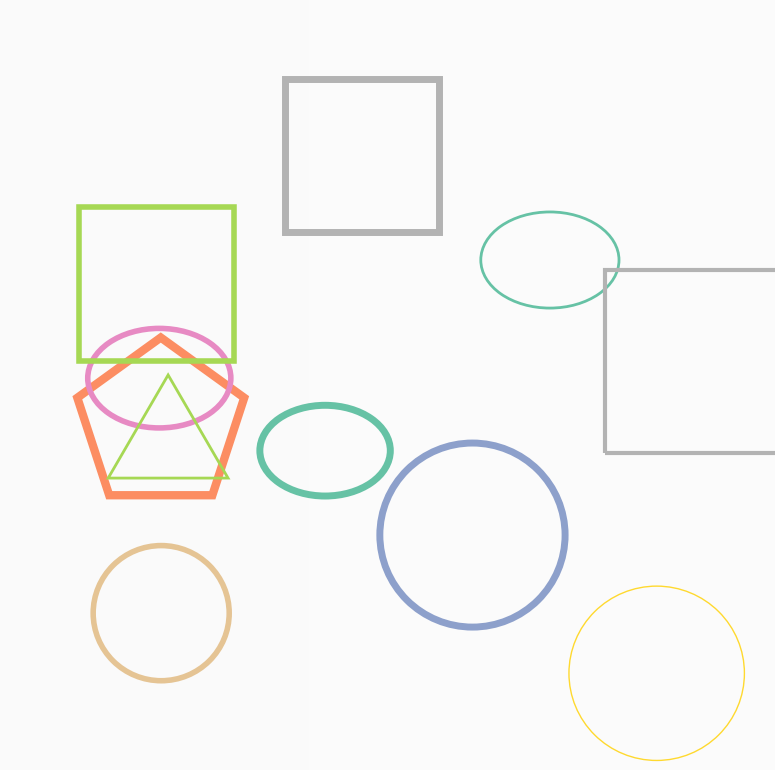[{"shape": "oval", "thickness": 2.5, "radius": 0.42, "center": [0.419, 0.415]}, {"shape": "oval", "thickness": 1, "radius": 0.45, "center": [0.71, 0.662]}, {"shape": "pentagon", "thickness": 3, "radius": 0.57, "center": [0.207, 0.448]}, {"shape": "circle", "thickness": 2.5, "radius": 0.6, "center": [0.61, 0.305]}, {"shape": "oval", "thickness": 2, "radius": 0.46, "center": [0.206, 0.509]}, {"shape": "triangle", "thickness": 1, "radius": 0.45, "center": [0.217, 0.424]}, {"shape": "square", "thickness": 2, "radius": 0.5, "center": [0.202, 0.632]}, {"shape": "circle", "thickness": 0.5, "radius": 0.57, "center": [0.847, 0.126]}, {"shape": "circle", "thickness": 2, "radius": 0.44, "center": [0.208, 0.204]}, {"shape": "square", "thickness": 2.5, "radius": 0.5, "center": [0.467, 0.798]}, {"shape": "square", "thickness": 1.5, "radius": 0.59, "center": [0.899, 0.53]}]